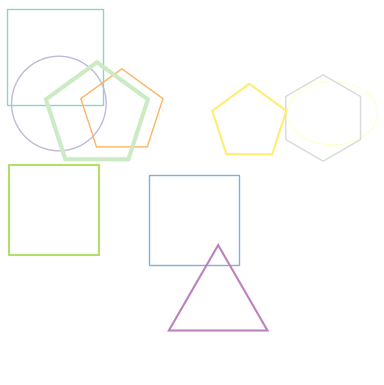[{"shape": "square", "thickness": 1, "radius": 0.62, "center": [0.144, 0.852]}, {"shape": "oval", "thickness": 0.5, "radius": 0.59, "center": [0.863, 0.706]}, {"shape": "circle", "thickness": 1, "radius": 0.61, "center": [0.153, 0.731]}, {"shape": "square", "thickness": 1, "radius": 0.58, "center": [0.504, 0.428]}, {"shape": "pentagon", "thickness": 1, "radius": 0.56, "center": [0.317, 0.709]}, {"shape": "square", "thickness": 1.5, "radius": 0.58, "center": [0.14, 0.454]}, {"shape": "hexagon", "thickness": 1, "radius": 0.56, "center": [0.839, 0.693]}, {"shape": "triangle", "thickness": 1.5, "radius": 0.74, "center": [0.567, 0.215]}, {"shape": "pentagon", "thickness": 3, "radius": 0.7, "center": [0.252, 0.699]}, {"shape": "pentagon", "thickness": 1.5, "radius": 0.51, "center": [0.648, 0.681]}]